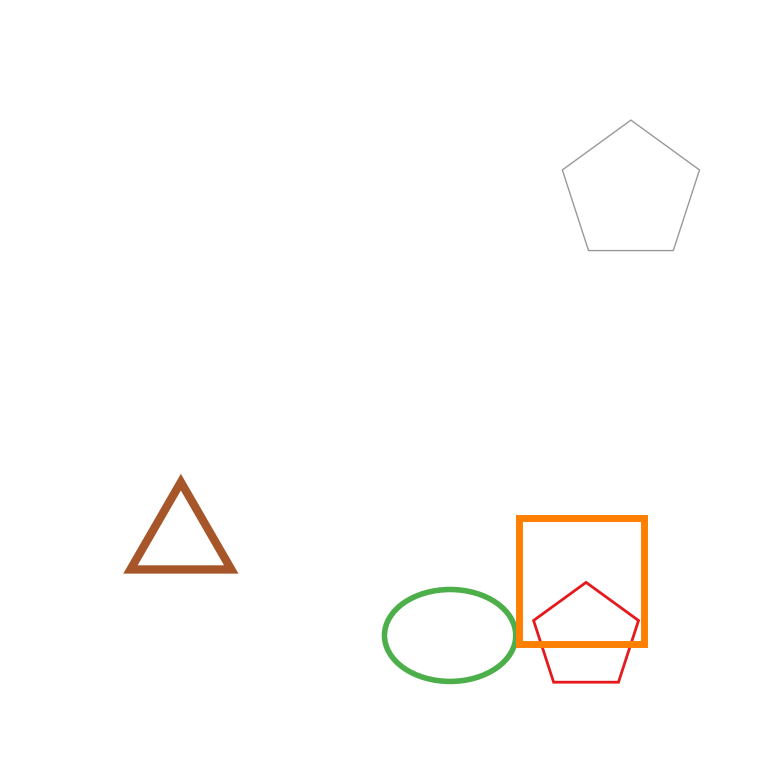[{"shape": "pentagon", "thickness": 1, "radius": 0.36, "center": [0.761, 0.172]}, {"shape": "oval", "thickness": 2, "radius": 0.43, "center": [0.585, 0.175]}, {"shape": "square", "thickness": 2.5, "radius": 0.41, "center": [0.755, 0.245]}, {"shape": "triangle", "thickness": 3, "radius": 0.38, "center": [0.235, 0.298]}, {"shape": "pentagon", "thickness": 0.5, "radius": 0.47, "center": [0.819, 0.75]}]